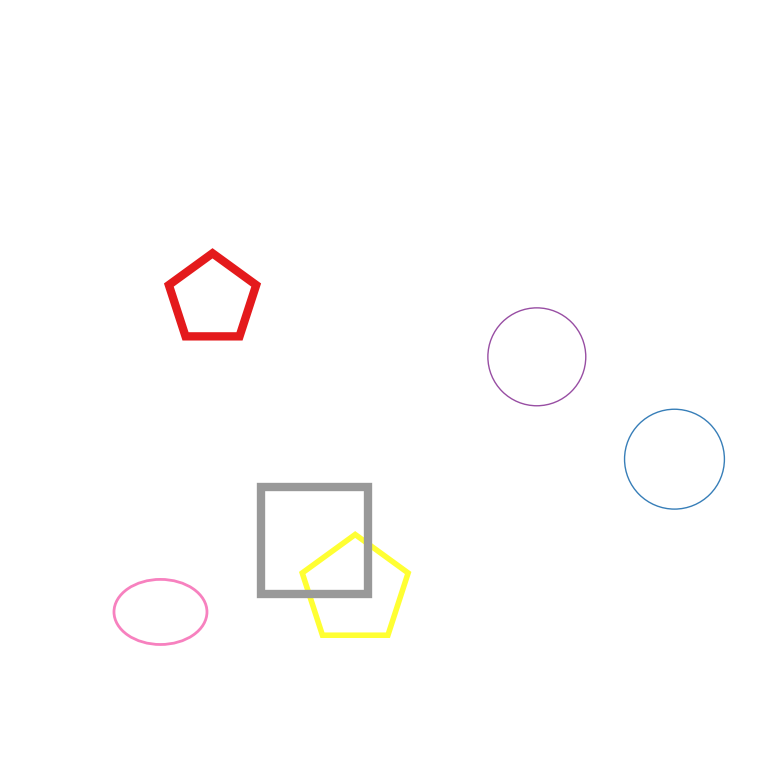[{"shape": "pentagon", "thickness": 3, "radius": 0.3, "center": [0.276, 0.611]}, {"shape": "circle", "thickness": 0.5, "radius": 0.32, "center": [0.876, 0.404]}, {"shape": "circle", "thickness": 0.5, "radius": 0.32, "center": [0.697, 0.537]}, {"shape": "pentagon", "thickness": 2, "radius": 0.36, "center": [0.461, 0.234]}, {"shape": "oval", "thickness": 1, "radius": 0.3, "center": [0.208, 0.205]}, {"shape": "square", "thickness": 3, "radius": 0.35, "center": [0.408, 0.298]}]